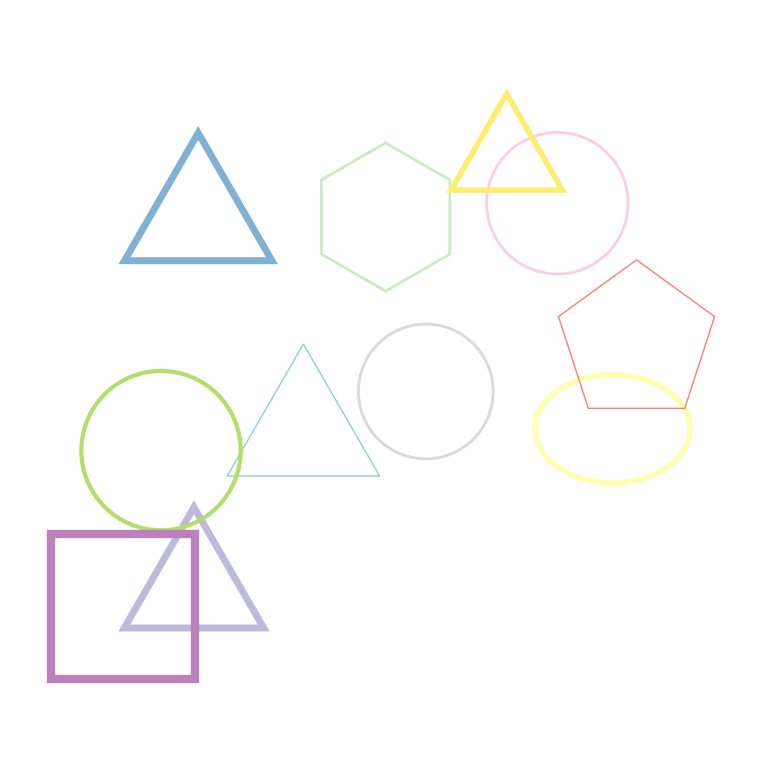[{"shape": "triangle", "thickness": 0.5, "radius": 0.57, "center": [0.394, 0.439]}, {"shape": "oval", "thickness": 2, "radius": 0.5, "center": [0.796, 0.443]}, {"shape": "triangle", "thickness": 2.5, "radius": 0.52, "center": [0.252, 0.237]}, {"shape": "pentagon", "thickness": 0.5, "radius": 0.53, "center": [0.827, 0.556]}, {"shape": "triangle", "thickness": 2.5, "radius": 0.55, "center": [0.257, 0.717]}, {"shape": "circle", "thickness": 1.5, "radius": 0.52, "center": [0.209, 0.415]}, {"shape": "circle", "thickness": 1, "radius": 0.46, "center": [0.724, 0.736]}, {"shape": "circle", "thickness": 1, "radius": 0.44, "center": [0.553, 0.492]}, {"shape": "square", "thickness": 3, "radius": 0.47, "center": [0.16, 0.212]}, {"shape": "hexagon", "thickness": 1, "radius": 0.48, "center": [0.501, 0.718]}, {"shape": "triangle", "thickness": 2, "radius": 0.42, "center": [0.658, 0.795]}]